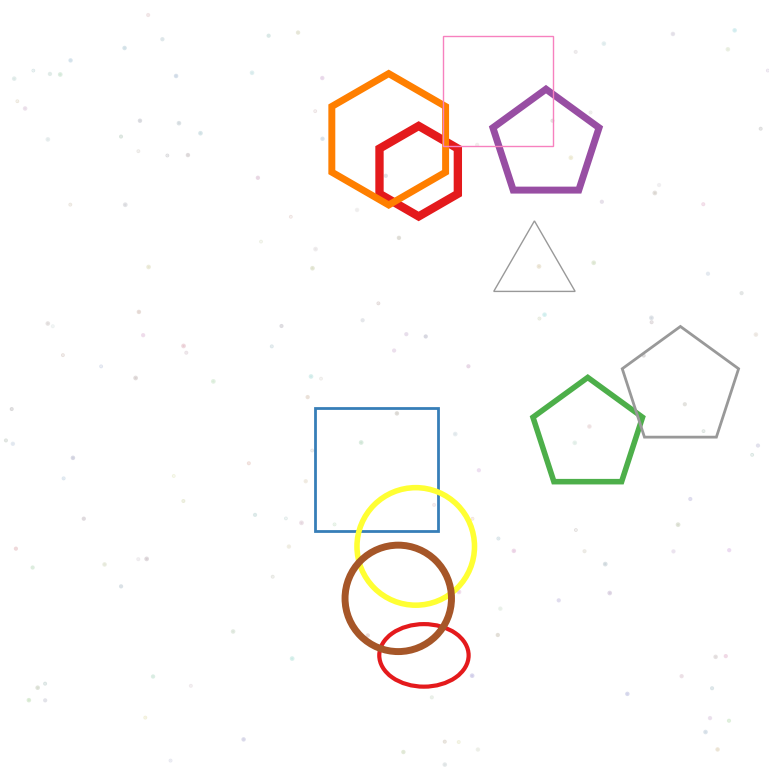[{"shape": "hexagon", "thickness": 3, "radius": 0.29, "center": [0.544, 0.778]}, {"shape": "oval", "thickness": 1.5, "radius": 0.29, "center": [0.551, 0.149]}, {"shape": "square", "thickness": 1, "radius": 0.4, "center": [0.489, 0.39]}, {"shape": "pentagon", "thickness": 2, "radius": 0.37, "center": [0.763, 0.435]}, {"shape": "pentagon", "thickness": 2.5, "radius": 0.36, "center": [0.709, 0.812]}, {"shape": "hexagon", "thickness": 2.5, "radius": 0.43, "center": [0.505, 0.819]}, {"shape": "circle", "thickness": 2, "radius": 0.38, "center": [0.54, 0.29]}, {"shape": "circle", "thickness": 2.5, "radius": 0.35, "center": [0.517, 0.223]}, {"shape": "square", "thickness": 0.5, "radius": 0.36, "center": [0.647, 0.881]}, {"shape": "pentagon", "thickness": 1, "radius": 0.4, "center": [0.884, 0.497]}, {"shape": "triangle", "thickness": 0.5, "radius": 0.31, "center": [0.694, 0.652]}]